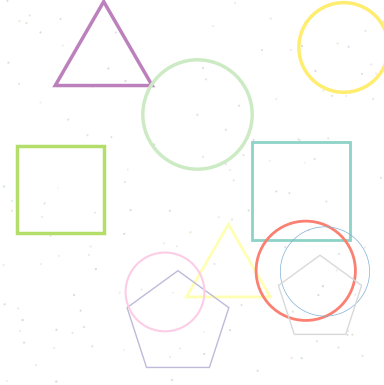[{"shape": "square", "thickness": 2, "radius": 0.64, "center": [0.781, 0.504]}, {"shape": "triangle", "thickness": 2, "radius": 0.63, "center": [0.593, 0.292]}, {"shape": "pentagon", "thickness": 1, "radius": 0.69, "center": [0.462, 0.158]}, {"shape": "circle", "thickness": 2, "radius": 0.64, "center": [0.794, 0.297]}, {"shape": "circle", "thickness": 0.5, "radius": 0.58, "center": [0.844, 0.295]}, {"shape": "square", "thickness": 2.5, "radius": 0.56, "center": [0.157, 0.508]}, {"shape": "circle", "thickness": 1.5, "radius": 0.51, "center": [0.429, 0.242]}, {"shape": "pentagon", "thickness": 1, "radius": 0.57, "center": [0.831, 0.223]}, {"shape": "triangle", "thickness": 2.5, "radius": 0.73, "center": [0.269, 0.851]}, {"shape": "circle", "thickness": 2.5, "radius": 0.71, "center": [0.513, 0.703]}, {"shape": "circle", "thickness": 2.5, "radius": 0.58, "center": [0.893, 0.877]}]